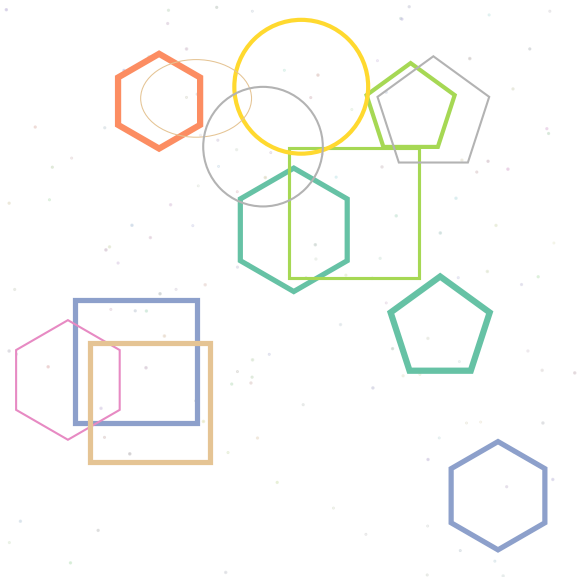[{"shape": "pentagon", "thickness": 3, "radius": 0.45, "center": [0.762, 0.43]}, {"shape": "hexagon", "thickness": 2.5, "radius": 0.53, "center": [0.509, 0.601]}, {"shape": "hexagon", "thickness": 3, "radius": 0.41, "center": [0.275, 0.824]}, {"shape": "hexagon", "thickness": 2.5, "radius": 0.47, "center": [0.862, 0.141]}, {"shape": "square", "thickness": 2.5, "radius": 0.53, "center": [0.235, 0.373]}, {"shape": "hexagon", "thickness": 1, "radius": 0.52, "center": [0.118, 0.341]}, {"shape": "pentagon", "thickness": 2, "radius": 0.4, "center": [0.711, 0.81]}, {"shape": "square", "thickness": 1.5, "radius": 0.56, "center": [0.613, 0.631]}, {"shape": "circle", "thickness": 2, "radius": 0.58, "center": [0.522, 0.849]}, {"shape": "oval", "thickness": 0.5, "radius": 0.48, "center": [0.34, 0.829]}, {"shape": "square", "thickness": 2.5, "radius": 0.52, "center": [0.26, 0.302]}, {"shape": "circle", "thickness": 1, "radius": 0.52, "center": [0.455, 0.745]}, {"shape": "pentagon", "thickness": 1, "radius": 0.51, "center": [0.75, 0.8]}]